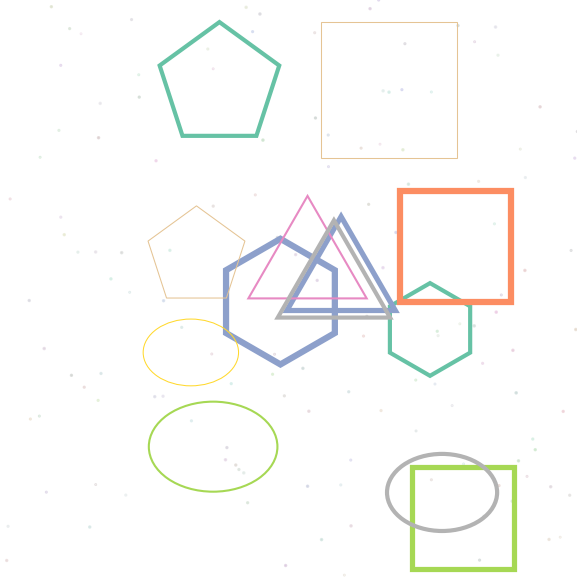[{"shape": "hexagon", "thickness": 2, "radius": 0.4, "center": [0.745, 0.429]}, {"shape": "pentagon", "thickness": 2, "radius": 0.54, "center": [0.38, 0.852]}, {"shape": "square", "thickness": 3, "radius": 0.48, "center": [0.789, 0.572]}, {"shape": "triangle", "thickness": 2.5, "radius": 0.54, "center": [0.591, 0.516]}, {"shape": "hexagon", "thickness": 3, "radius": 0.54, "center": [0.486, 0.477]}, {"shape": "triangle", "thickness": 1, "radius": 0.59, "center": [0.533, 0.542]}, {"shape": "square", "thickness": 2.5, "radius": 0.44, "center": [0.802, 0.103]}, {"shape": "oval", "thickness": 1, "radius": 0.56, "center": [0.369, 0.226]}, {"shape": "oval", "thickness": 0.5, "radius": 0.41, "center": [0.33, 0.389]}, {"shape": "square", "thickness": 0.5, "radius": 0.59, "center": [0.673, 0.843]}, {"shape": "pentagon", "thickness": 0.5, "radius": 0.44, "center": [0.34, 0.554]}, {"shape": "oval", "thickness": 2, "radius": 0.48, "center": [0.765, 0.146]}, {"shape": "triangle", "thickness": 2, "radius": 0.56, "center": [0.578, 0.505]}]